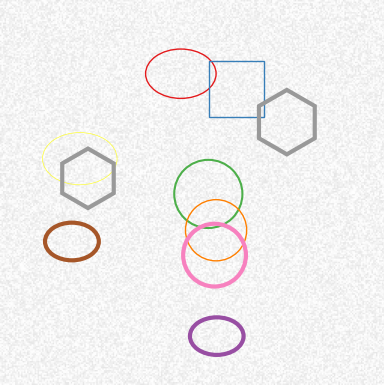[{"shape": "oval", "thickness": 1, "radius": 0.46, "center": [0.47, 0.809]}, {"shape": "square", "thickness": 1, "radius": 0.36, "center": [0.614, 0.769]}, {"shape": "circle", "thickness": 1.5, "radius": 0.44, "center": [0.541, 0.496]}, {"shape": "oval", "thickness": 3, "radius": 0.35, "center": [0.563, 0.127]}, {"shape": "circle", "thickness": 1, "radius": 0.4, "center": [0.561, 0.402]}, {"shape": "oval", "thickness": 0.5, "radius": 0.48, "center": [0.207, 0.588]}, {"shape": "oval", "thickness": 3, "radius": 0.35, "center": [0.187, 0.373]}, {"shape": "circle", "thickness": 3, "radius": 0.41, "center": [0.557, 0.337]}, {"shape": "hexagon", "thickness": 3, "radius": 0.42, "center": [0.745, 0.683]}, {"shape": "hexagon", "thickness": 3, "radius": 0.39, "center": [0.229, 0.537]}]